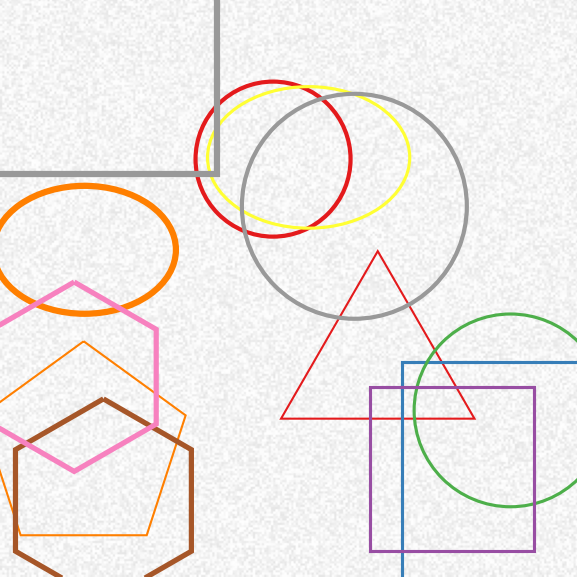[{"shape": "triangle", "thickness": 1, "radius": 0.97, "center": [0.654, 0.371]}, {"shape": "circle", "thickness": 2, "radius": 0.67, "center": [0.473, 0.724]}, {"shape": "square", "thickness": 1.5, "radius": 0.96, "center": [0.889, 0.179]}, {"shape": "circle", "thickness": 1.5, "radius": 0.83, "center": [0.884, 0.289]}, {"shape": "square", "thickness": 1.5, "radius": 0.71, "center": [0.783, 0.187]}, {"shape": "oval", "thickness": 3, "radius": 0.79, "center": [0.146, 0.567]}, {"shape": "pentagon", "thickness": 1, "radius": 0.93, "center": [0.145, 0.223]}, {"shape": "oval", "thickness": 1.5, "radius": 0.88, "center": [0.534, 0.727]}, {"shape": "hexagon", "thickness": 2.5, "radius": 0.88, "center": [0.179, 0.133]}, {"shape": "hexagon", "thickness": 2.5, "radius": 0.82, "center": [0.128, 0.347]}, {"shape": "circle", "thickness": 2, "radius": 0.97, "center": [0.614, 0.642]}, {"shape": "square", "thickness": 3, "radius": 0.96, "center": [0.185, 0.89]}]